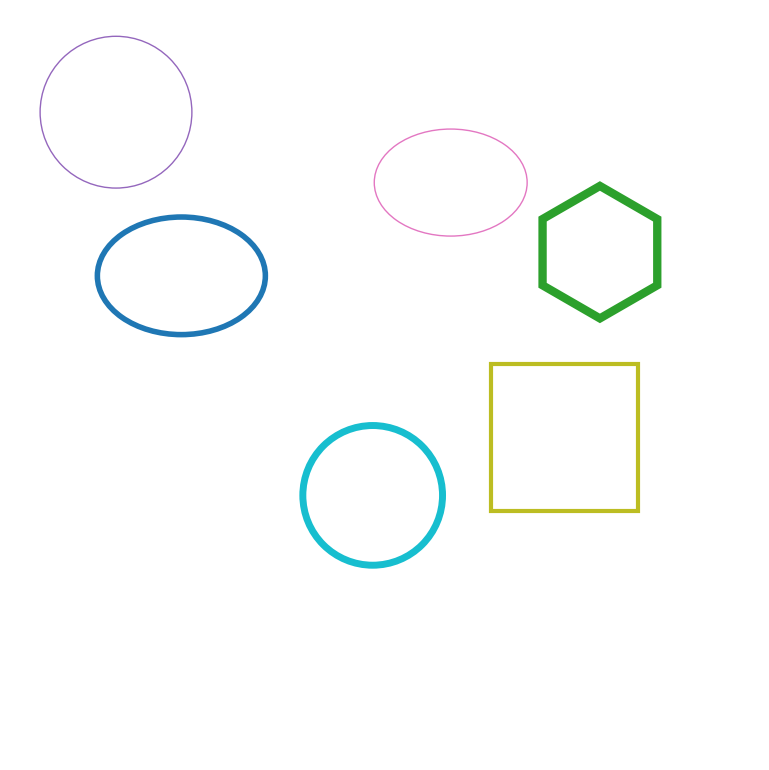[{"shape": "oval", "thickness": 2, "radius": 0.55, "center": [0.236, 0.642]}, {"shape": "hexagon", "thickness": 3, "radius": 0.43, "center": [0.779, 0.672]}, {"shape": "circle", "thickness": 0.5, "radius": 0.49, "center": [0.151, 0.854]}, {"shape": "oval", "thickness": 0.5, "radius": 0.5, "center": [0.585, 0.763]}, {"shape": "square", "thickness": 1.5, "radius": 0.48, "center": [0.733, 0.432]}, {"shape": "circle", "thickness": 2.5, "radius": 0.45, "center": [0.484, 0.357]}]